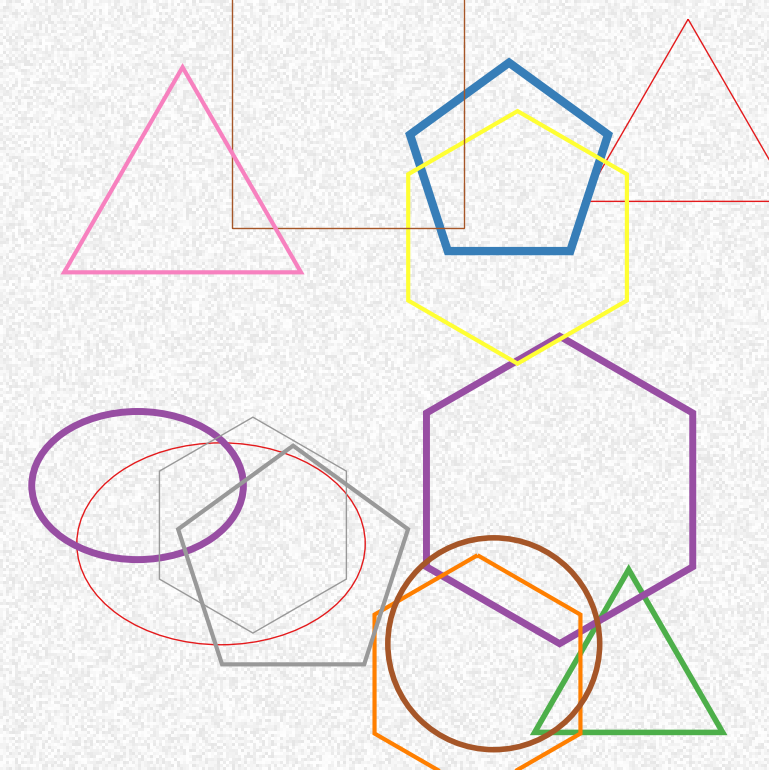[{"shape": "oval", "thickness": 0.5, "radius": 0.94, "center": [0.287, 0.294]}, {"shape": "triangle", "thickness": 0.5, "radius": 0.79, "center": [0.894, 0.817]}, {"shape": "pentagon", "thickness": 3, "radius": 0.68, "center": [0.661, 0.783]}, {"shape": "triangle", "thickness": 2, "radius": 0.7, "center": [0.816, 0.119]}, {"shape": "hexagon", "thickness": 2.5, "radius": 1.0, "center": [0.727, 0.364]}, {"shape": "oval", "thickness": 2.5, "radius": 0.69, "center": [0.179, 0.369]}, {"shape": "hexagon", "thickness": 1.5, "radius": 0.77, "center": [0.62, 0.125]}, {"shape": "hexagon", "thickness": 1.5, "radius": 0.82, "center": [0.672, 0.692]}, {"shape": "circle", "thickness": 2, "radius": 0.69, "center": [0.641, 0.164]}, {"shape": "square", "thickness": 0.5, "radius": 0.75, "center": [0.452, 0.854]}, {"shape": "triangle", "thickness": 1.5, "radius": 0.89, "center": [0.237, 0.735]}, {"shape": "hexagon", "thickness": 0.5, "radius": 0.7, "center": [0.328, 0.318]}, {"shape": "pentagon", "thickness": 1.5, "radius": 0.78, "center": [0.381, 0.264]}]